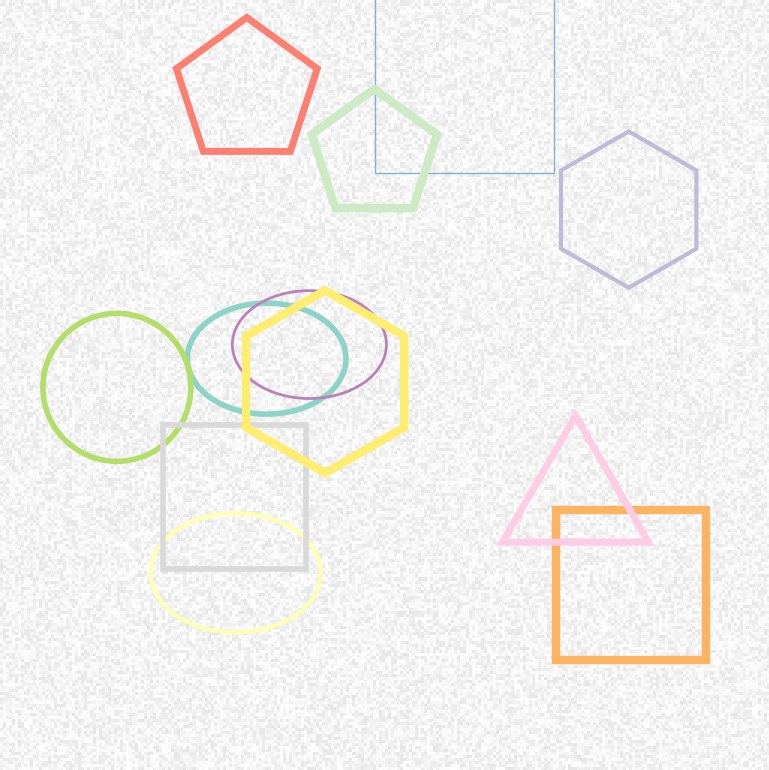[{"shape": "oval", "thickness": 2, "radius": 0.51, "center": [0.346, 0.534]}, {"shape": "oval", "thickness": 1.5, "radius": 0.55, "center": [0.306, 0.256]}, {"shape": "hexagon", "thickness": 1.5, "radius": 0.51, "center": [0.816, 0.728]}, {"shape": "pentagon", "thickness": 2.5, "radius": 0.48, "center": [0.321, 0.881]}, {"shape": "square", "thickness": 0.5, "radius": 0.58, "center": [0.603, 0.892]}, {"shape": "square", "thickness": 3, "radius": 0.49, "center": [0.819, 0.24]}, {"shape": "circle", "thickness": 2, "radius": 0.48, "center": [0.152, 0.497]}, {"shape": "triangle", "thickness": 2.5, "radius": 0.55, "center": [0.747, 0.351]}, {"shape": "square", "thickness": 2, "radius": 0.47, "center": [0.304, 0.355]}, {"shape": "oval", "thickness": 1, "radius": 0.5, "center": [0.402, 0.552]}, {"shape": "pentagon", "thickness": 3, "radius": 0.43, "center": [0.486, 0.799]}, {"shape": "hexagon", "thickness": 3, "radius": 0.59, "center": [0.422, 0.504]}]